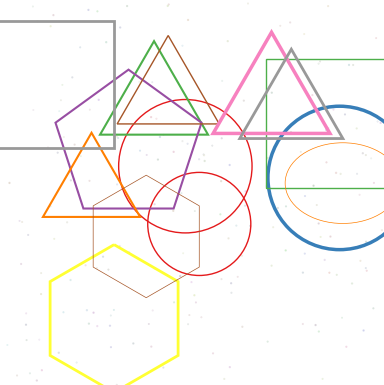[{"shape": "circle", "thickness": 1, "radius": 0.87, "center": [0.481, 0.568]}, {"shape": "circle", "thickness": 1, "radius": 0.67, "center": [0.518, 0.418]}, {"shape": "circle", "thickness": 2.5, "radius": 0.93, "center": [0.882, 0.538]}, {"shape": "square", "thickness": 1, "radius": 0.84, "center": [0.858, 0.68]}, {"shape": "triangle", "thickness": 1.5, "radius": 0.81, "center": [0.4, 0.731]}, {"shape": "pentagon", "thickness": 1.5, "radius": 1.0, "center": [0.334, 0.62]}, {"shape": "oval", "thickness": 0.5, "radius": 0.75, "center": [0.89, 0.524]}, {"shape": "triangle", "thickness": 1.5, "radius": 0.73, "center": [0.238, 0.509]}, {"shape": "hexagon", "thickness": 2, "radius": 0.96, "center": [0.296, 0.173]}, {"shape": "triangle", "thickness": 1, "radius": 0.77, "center": [0.437, 0.755]}, {"shape": "hexagon", "thickness": 0.5, "radius": 0.8, "center": [0.38, 0.386]}, {"shape": "triangle", "thickness": 2.5, "radius": 0.88, "center": [0.705, 0.741]}, {"shape": "square", "thickness": 2, "radius": 0.83, "center": [0.132, 0.78]}, {"shape": "triangle", "thickness": 2, "radius": 0.77, "center": [0.757, 0.717]}]